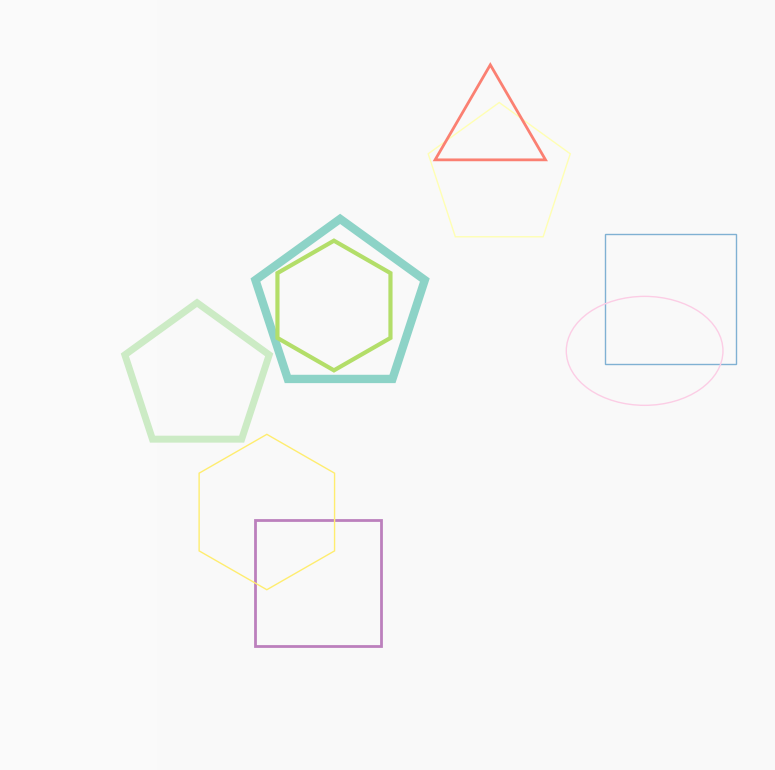[{"shape": "pentagon", "thickness": 3, "radius": 0.57, "center": [0.439, 0.601]}, {"shape": "pentagon", "thickness": 0.5, "radius": 0.48, "center": [0.644, 0.77]}, {"shape": "triangle", "thickness": 1, "radius": 0.41, "center": [0.633, 0.834]}, {"shape": "square", "thickness": 0.5, "radius": 0.42, "center": [0.865, 0.611]}, {"shape": "hexagon", "thickness": 1.5, "radius": 0.42, "center": [0.431, 0.603]}, {"shape": "oval", "thickness": 0.5, "radius": 0.51, "center": [0.832, 0.544]}, {"shape": "square", "thickness": 1, "radius": 0.41, "center": [0.41, 0.243]}, {"shape": "pentagon", "thickness": 2.5, "radius": 0.49, "center": [0.254, 0.509]}, {"shape": "hexagon", "thickness": 0.5, "radius": 0.5, "center": [0.344, 0.335]}]